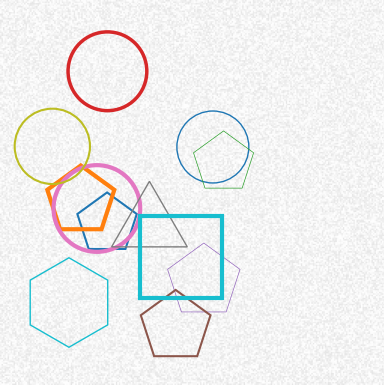[{"shape": "pentagon", "thickness": 1.5, "radius": 0.41, "center": [0.278, 0.419]}, {"shape": "circle", "thickness": 1, "radius": 0.47, "center": [0.553, 0.618]}, {"shape": "pentagon", "thickness": 3, "radius": 0.46, "center": [0.21, 0.479]}, {"shape": "pentagon", "thickness": 0.5, "radius": 0.41, "center": [0.581, 0.578]}, {"shape": "circle", "thickness": 2.5, "radius": 0.51, "center": [0.279, 0.815]}, {"shape": "pentagon", "thickness": 0.5, "radius": 0.49, "center": [0.529, 0.27]}, {"shape": "pentagon", "thickness": 1.5, "radius": 0.48, "center": [0.456, 0.152]}, {"shape": "circle", "thickness": 3, "radius": 0.56, "center": [0.252, 0.458]}, {"shape": "triangle", "thickness": 1, "radius": 0.57, "center": [0.388, 0.416]}, {"shape": "circle", "thickness": 1.5, "radius": 0.49, "center": [0.136, 0.62]}, {"shape": "hexagon", "thickness": 1, "radius": 0.58, "center": [0.179, 0.214]}, {"shape": "square", "thickness": 3, "radius": 0.53, "center": [0.469, 0.331]}]